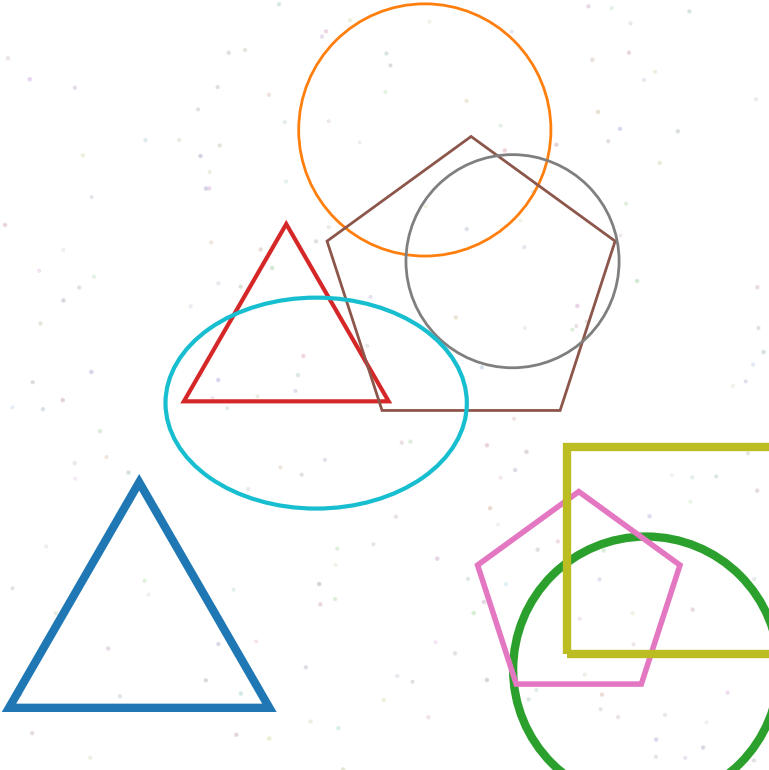[{"shape": "triangle", "thickness": 3, "radius": 0.98, "center": [0.181, 0.178]}, {"shape": "circle", "thickness": 1, "radius": 0.82, "center": [0.552, 0.831]}, {"shape": "circle", "thickness": 3, "radius": 0.86, "center": [0.839, 0.131]}, {"shape": "triangle", "thickness": 1.5, "radius": 0.77, "center": [0.372, 0.556]}, {"shape": "pentagon", "thickness": 1, "radius": 0.98, "center": [0.612, 0.626]}, {"shape": "pentagon", "thickness": 2, "radius": 0.69, "center": [0.752, 0.223]}, {"shape": "circle", "thickness": 1, "radius": 0.69, "center": [0.666, 0.661]}, {"shape": "square", "thickness": 3, "radius": 0.67, "center": [0.872, 0.285]}, {"shape": "oval", "thickness": 1.5, "radius": 0.98, "center": [0.411, 0.476]}]